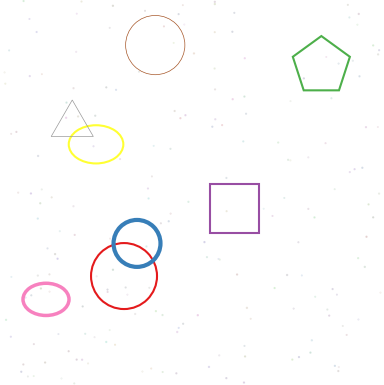[{"shape": "circle", "thickness": 1.5, "radius": 0.43, "center": [0.322, 0.283]}, {"shape": "circle", "thickness": 3, "radius": 0.3, "center": [0.356, 0.368]}, {"shape": "pentagon", "thickness": 1.5, "radius": 0.39, "center": [0.835, 0.828]}, {"shape": "square", "thickness": 1.5, "radius": 0.32, "center": [0.609, 0.46]}, {"shape": "oval", "thickness": 1.5, "radius": 0.35, "center": [0.249, 0.625]}, {"shape": "circle", "thickness": 0.5, "radius": 0.38, "center": [0.403, 0.883]}, {"shape": "oval", "thickness": 2.5, "radius": 0.3, "center": [0.119, 0.222]}, {"shape": "triangle", "thickness": 0.5, "radius": 0.32, "center": [0.188, 0.677]}]